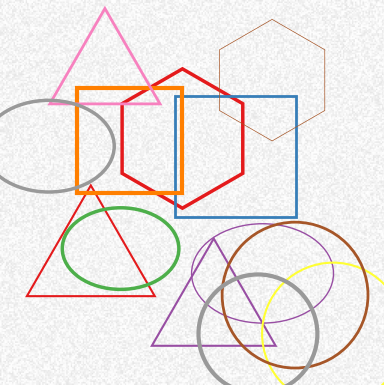[{"shape": "hexagon", "thickness": 2.5, "radius": 0.9, "center": [0.474, 0.64]}, {"shape": "triangle", "thickness": 1.5, "radius": 0.96, "center": [0.236, 0.327]}, {"shape": "square", "thickness": 2, "radius": 0.79, "center": [0.612, 0.594]}, {"shape": "oval", "thickness": 2.5, "radius": 0.76, "center": [0.313, 0.354]}, {"shape": "oval", "thickness": 1, "radius": 0.92, "center": [0.682, 0.29]}, {"shape": "triangle", "thickness": 1.5, "radius": 0.93, "center": [0.555, 0.195]}, {"shape": "square", "thickness": 3, "radius": 0.68, "center": [0.337, 0.636]}, {"shape": "circle", "thickness": 1.5, "radius": 0.92, "center": [0.865, 0.133]}, {"shape": "circle", "thickness": 2, "radius": 0.95, "center": [0.766, 0.233]}, {"shape": "hexagon", "thickness": 0.5, "radius": 0.79, "center": [0.707, 0.792]}, {"shape": "triangle", "thickness": 2, "radius": 0.83, "center": [0.273, 0.813]}, {"shape": "circle", "thickness": 3, "radius": 0.77, "center": [0.67, 0.133]}, {"shape": "oval", "thickness": 2.5, "radius": 0.85, "center": [0.127, 0.62]}]